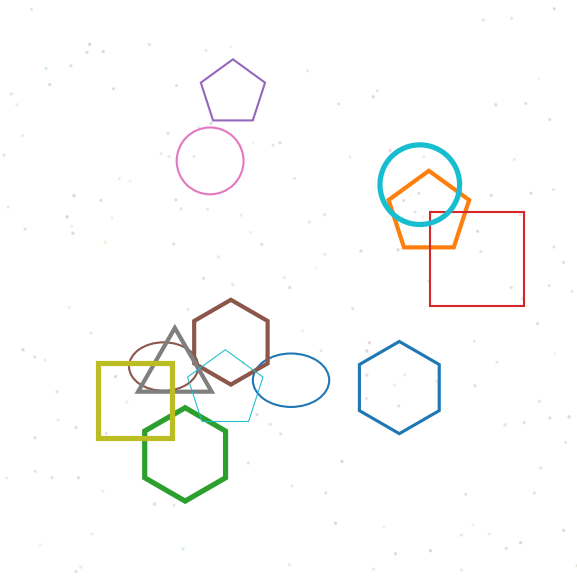[{"shape": "oval", "thickness": 1, "radius": 0.33, "center": [0.504, 0.341]}, {"shape": "hexagon", "thickness": 1.5, "radius": 0.4, "center": [0.691, 0.328]}, {"shape": "pentagon", "thickness": 2, "radius": 0.37, "center": [0.743, 0.63]}, {"shape": "hexagon", "thickness": 2.5, "radius": 0.4, "center": [0.321, 0.212]}, {"shape": "square", "thickness": 1, "radius": 0.41, "center": [0.826, 0.55]}, {"shape": "pentagon", "thickness": 1, "radius": 0.29, "center": [0.403, 0.838]}, {"shape": "oval", "thickness": 1, "radius": 0.3, "center": [0.283, 0.364]}, {"shape": "hexagon", "thickness": 2, "radius": 0.37, "center": [0.4, 0.407]}, {"shape": "circle", "thickness": 1, "radius": 0.29, "center": [0.364, 0.721]}, {"shape": "triangle", "thickness": 2, "radius": 0.37, "center": [0.303, 0.358]}, {"shape": "square", "thickness": 2.5, "radius": 0.32, "center": [0.234, 0.306]}, {"shape": "pentagon", "thickness": 0.5, "radius": 0.34, "center": [0.39, 0.325]}, {"shape": "circle", "thickness": 2.5, "radius": 0.34, "center": [0.727, 0.679]}]